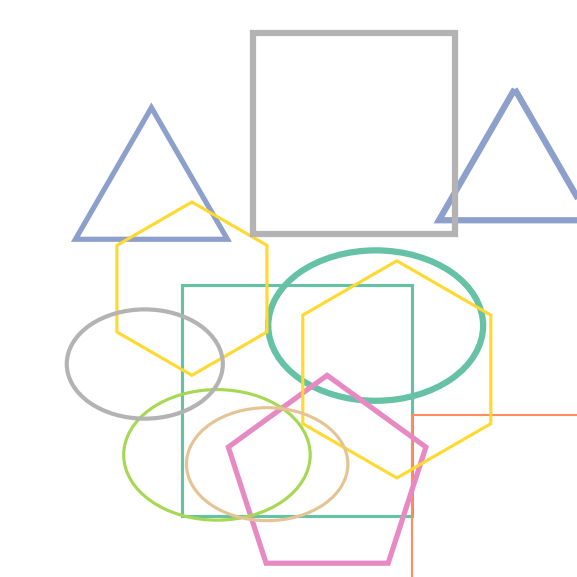[{"shape": "square", "thickness": 1.5, "radius": 1.0, "center": [0.514, 0.306]}, {"shape": "oval", "thickness": 3, "radius": 0.93, "center": [0.651, 0.435]}, {"shape": "square", "thickness": 1, "radius": 0.78, "center": [0.869, 0.125]}, {"shape": "triangle", "thickness": 2.5, "radius": 0.76, "center": [0.262, 0.661]}, {"shape": "triangle", "thickness": 3, "radius": 0.76, "center": [0.891, 0.693]}, {"shape": "pentagon", "thickness": 2.5, "radius": 0.9, "center": [0.566, 0.169]}, {"shape": "oval", "thickness": 1.5, "radius": 0.81, "center": [0.376, 0.211]}, {"shape": "hexagon", "thickness": 1.5, "radius": 0.75, "center": [0.332, 0.499]}, {"shape": "hexagon", "thickness": 1.5, "radius": 0.94, "center": [0.687, 0.359]}, {"shape": "oval", "thickness": 1.5, "radius": 0.7, "center": [0.463, 0.195]}, {"shape": "square", "thickness": 3, "radius": 0.87, "center": [0.613, 0.768]}, {"shape": "oval", "thickness": 2, "radius": 0.68, "center": [0.251, 0.369]}]